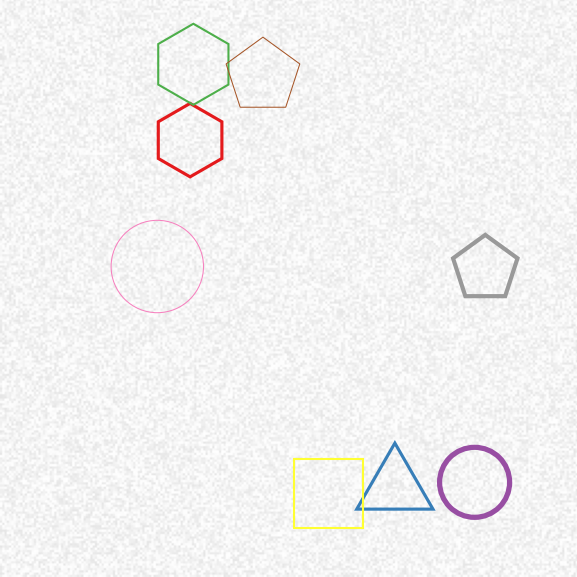[{"shape": "hexagon", "thickness": 1.5, "radius": 0.32, "center": [0.329, 0.756]}, {"shape": "triangle", "thickness": 1.5, "radius": 0.38, "center": [0.684, 0.156]}, {"shape": "hexagon", "thickness": 1, "radius": 0.35, "center": [0.335, 0.888]}, {"shape": "circle", "thickness": 2.5, "radius": 0.3, "center": [0.822, 0.164]}, {"shape": "square", "thickness": 1, "radius": 0.3, "center": [0.569, 0.144]}, {"shape": "pentagon", "thickness": 0.5, "radius": 0.34, "center": [0.455, 0.868]}, {"shape": "circle", "thickness": 0.5, "radius": 0.4, "center": [0.272, 0.538]}, {"shape": "pentagon", "thickness": 2, "radius": 0.29, "center": [0.84, 0.534]}]